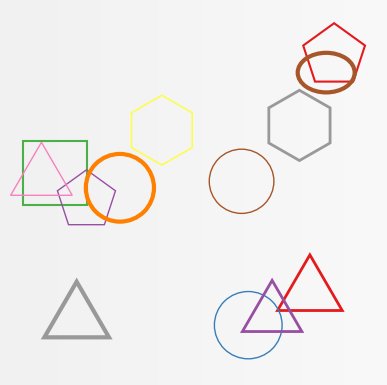[{"shape": "pentagon", "thickness": 1.5, "radius": 0.42, "center": [0.862, 0.856]}, {"shape": "triangle", "thickness": 2, "radius": 0.48, "center": [0.8, 0.242]}, {"shape": "circle", "thickness": 1, "radius": 0.44, "center": [0.641, 0.155]}, {"shape": "square", "thickness": 1.5, "radius": 0.41, "center": [0.141, 0.551]}, {"shape": "pentagon", "thickness": 1, "radius": 0.39, "center": [0.223, 0.48]}, {"shape": "triangle", "thickness": 2, "radius": 0.44, "center": [0.702, 0.183]}, {"shape": "circle", "thickness": 3, "radius": 0.44, "center": [0.309, 0.512]}, {"shape": "hexagon", "thickness": 1, "radius": 0.45, "center": [0.418, 0.662]}, {"shape": "oval", "thickness": 3, "radius": 0.37, "center": [0.842, 0.811]}, {"shape": "circle", "thickness": 1, "radius": 0.42, "center": [0.623, 0.529]}, {"shape": "triangle", "thickness": 1, "radius": 0.46, "center": [0.107, 0.539]}, {"shape": "triangle", "thickness": 3, "radius": 0.48, "center": [0.198, 0.172]}, {"shape": "hexagon", "thickness": 2, "radius": 0.46, "center": [0.773, 0.674]}]